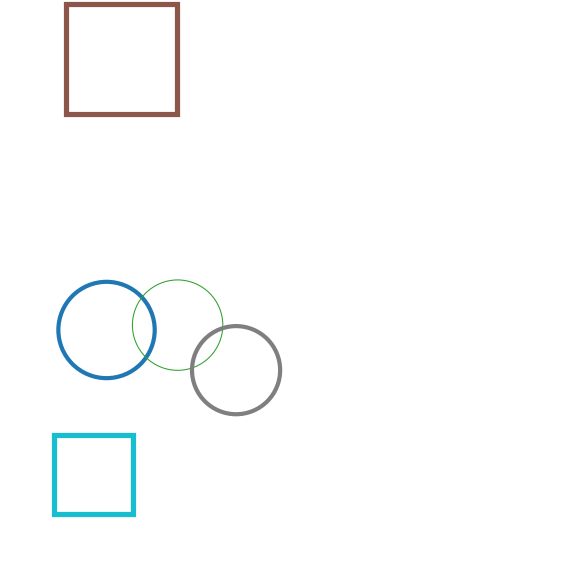[{"shape": "circle", "thickness": 2, "radius": 0.42, "center": [0.184, 0.428]}, {"shape": "circle", "thickness": 0.5, "radius": 0.39, "center": [0.308, 0.436]}, {"shape": "square", "thickness": 2.5, "radius": 0.48, "center": [0.21, 0.897]}, {"shape": "circle", "thickness": 2, "radius": 0.38, "center": [0.409, 0.358]}, {"shape": "square", "thickness": 2.5, "radius": 0.34, "center": [0.162, 0.177]}]